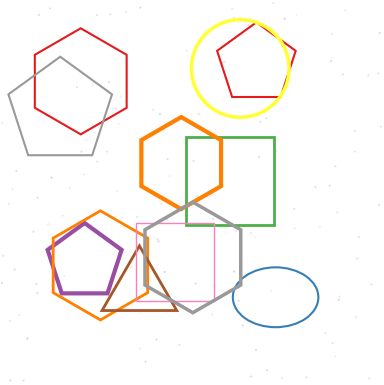[{"shape": "pentagon", "thickness": 1.5, "radius": 0.54, "center": [0.666, 0.835]}, {"shape": "hexagon", "thickness": 1.5, "radius": 0.69, "center": [0.21, 0.789]}, {"shape": "oval", "thickness": 1.5, "radius": 0.56, "center": [0.716, 0.228]}, {"shape": "square", "thickness": 2, "radius": 0.57, "center": [0.597, 0.531]}, {"shape": "pentagon", "thickness": 3, "radius": 0.51, "center": [0.22, 0.32]}, {"shape": "hexagon", "thickness": 2, "radius": 0.71, "center": [0.261, 0.311]}, {"shape": "hexagon", "thickness": 3, "radius": 0.6, "center": [0.471, 0.576]}, {"shape": "circle", "thickness": 2.5, "radius": 0.63, "center": [0.624, 0.822]}, {"shape": "triangle", "thickness": 2, "radius": 0.56, "center": [0.362, 0.249]}, {"shape": "square", "thickness": 1, "radius": 0.51, "center": [0.454, 0.32]}, {"shape": "hexagon", "thickness": 2.5, "radius": 0.72, "center": [0.501, 0.331]}, {"shape": "pentagon", "thickness": 1.5, "radius": 0.71, "center": [0.156, 0.711]}]